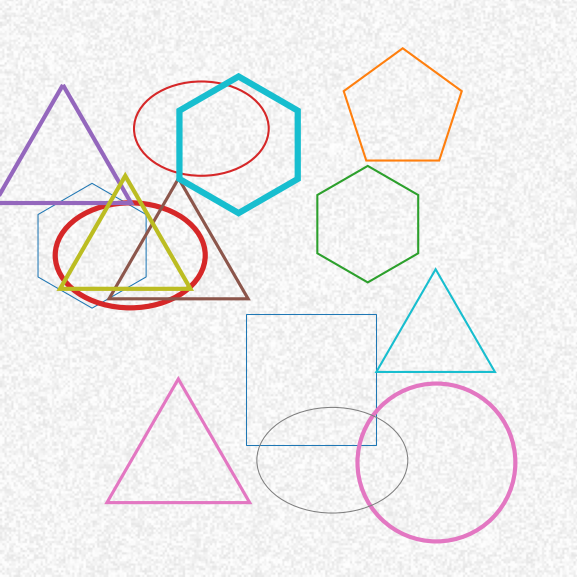[{"shape": "hexagon", "thickness": 0.5, "radius": 0.54, "center": [0.159, 0.574]}, {"shape": "square", "thickness": 0.5, "radius": 0.56, "center": [0.538, 0.342]}, {"shape": "pentagon", "thickness": 1, "radius": 0.54, "center": [0.697, 0.808]}, {"shape": "hexagon", "thickness": 1, "radius": 0.5, "center": [0.637, 0.611]}, {"shape": "oval", "thickness": 1, "radius": 0.58, "center": [0.349, 0.776]}, {"shape": "oval", "thickness": 2.5, "radius": 0.65, "center": [0.225, 0.557]}, {"shape": "triangle", "thickness": 2, "radius": 0.68, "center": [0.109, 0.716]}, {"shape": "triangle", "thickness": 1.5, "radius": 0.7, "center": [0.309, 0.551]}, {"shape": "circle", "thickness": 2, "radius": 0.68, "center": [0.756, 0.198]}, {"shape": "triangle", "thickness": 1.5, "radius": 0.71, "center": [0.309, 0.2]}, {"shape": "oval", "thickness": 0.5, "radius": 0.65, "center": [0.575, 0.202]}, {"shape": "triangle", "thickness": 2, "radius": 0.65, "center": [0.217, 0.564]}, {"shape": "triangle", "thickness": 1, "radius": 0.59, "center": [0.754, 0.414]}, {"shape": "hexagon", "thickness": 3, "radius": 0.59, "center": [0.413, 0.748]}]